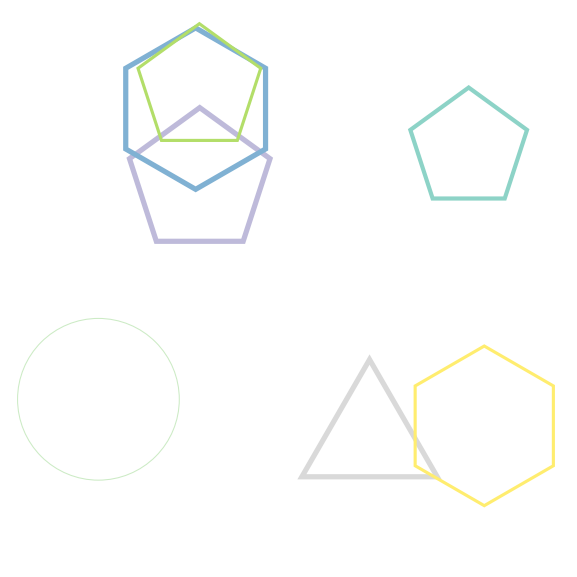[{"shape": "pentagon", "thickness": 2, "radius": 0.53, "center": [0.812, 0.741]}, {"shape": "pentagon", "thickness": 2.5, "radius": 0.64, "center": [0.346, 0.685]}, {"shape": "hexagon", "thickness": 2.5, "radius": 0.7, "center": [0.339, 0.811]}, {"shape": "pentagon", "thickness": 1.5, "radius": 0.56, "center": [0.345, 0.846]}, {"shape": "triangle", "thickness": 2.5, "radius": 0.68, "center": [0.64, 0.241]}, {"shape": "circle", "thickness": 0.5, "radius": 0.7, "center": [0.17, 0.308]}, {"shape": "hexagon", "thickness": 1.5, "radius": 0.69, "center": [0.839, 0.262]}]